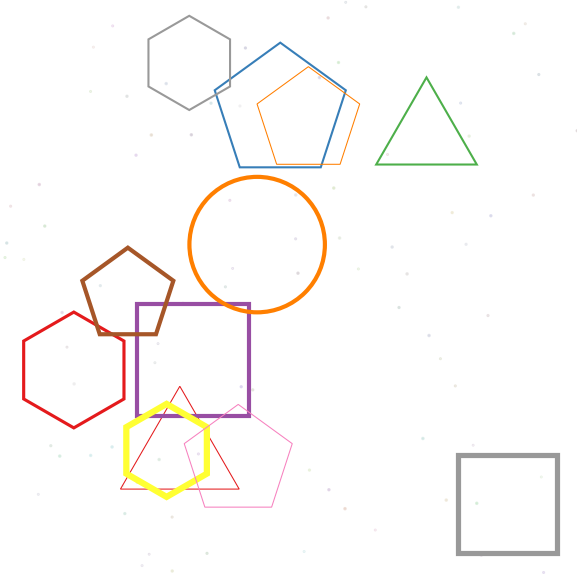[{"shape": "triangle", "thickness": 0.5, "radius": 0.59, "center": [0.311, 0.212]}, {"shape": "hexagon", "thickness": 1.5, "radius": 0.5, "center": [0.128, 0.358]}, {"shape": "pentagon", "thickness": 1, "radius": 0.6, "center": [0.485, 0.806]}, {"shape": "triangle", "thickness": 1, "radius": 0.5, "center": [0.739, 0.765]}, {"shape": "square", "thickness": 2, "radius": 0.49, "center": [0.334, 0.376]}, {"shape": "pentagon", "thickness": 0.5, "radius": 0.47, "center": [0.534, 0.79]}, {"shape": "circle", "thickness": 2, "radius": 0.59, "center": [0.445, 0.576]}, {"shape": "hexagon", "thickness": 3, "radius": 0.4, "center": [0.288, 0.219]}, {"shape": "pentagon", "thickness": 2, "radius": 0.41, "center": [0.221, 0.487]}, {"shape": "pentagon", "thickness": 0.5, "radius": 0.49, "center": [0.413, 0.201]}, {"shape": "hexagon", "thickness": 1, "radius": 0.41, "center": [0.328, 0.89]}, {"shape": "square", "thickness": 2.5, "radius": 0.43, "center": [0.879, 0.126]}]